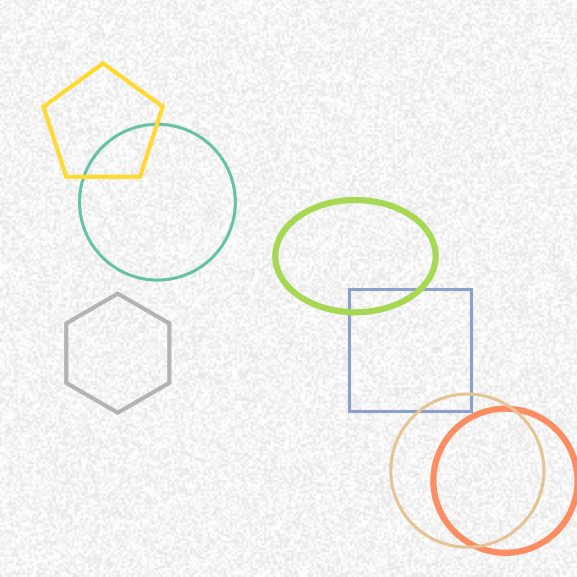[{"shape": "circle", "thickness": 1.5, "radius": 0.67, "center": [0.273, 0.649]}, {"shape": "circle", "thickness": 3, "radius": 0.62, "center": [0.875, 0.167]}, {"shape": "square", "thickness": 1.5, "radius": 0.53, "center": [0.709, 0.394]}, {"shape": "oval", "thickness": 3, "radius": 0.69, "center": [0.616, 0.556]}, {"shape": "pentagon", "thickness": 2, "radius": 0.54, "center": [0.179, 0.781]}, {"shape": "circle", "thickness": 1.5, "radius": 0.66, "center": [0.809, 0.184]}, {"shape": "hexagon", "thickness": 2, "radius": 0.52, "center": [0.204, 0.388]}]